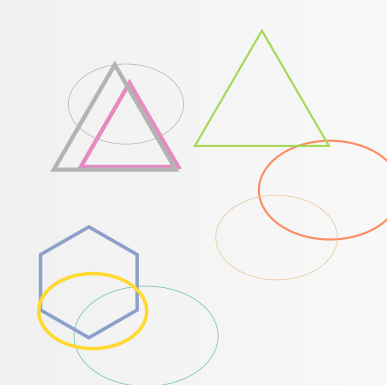[{"shape": "oval", "thickness": 0.5, "radius": 0.93, "center": [0.377, 0.127]}, {"shape": "oval", "thickness": 1.5, "radius": 0.92, "center": [0.851, 0.506]}, {"shape": "hexagon", "thickness": 2.5, "radius": 0.72, "center": [0.229, 0.267]}, {"shape": "triangle", "thickness": 3, "radius": 0.73, "center": [0.334, 0.639]}, {"shape": "triangle", "thickness": 1.5, "radius": 1.0, "center": [0.676, 0.721]}, {"shape": "oval", "thickness": 2.5, "radius": 0.7, "center": [0.239, 0.192]}, {"shape": "oval", "thickness": 0.5, "radius": 0.78, "center": [0.714, 0.383]}, {"shape": "triangle", "thickness": 3, "radius": 0.91, "center": [0.296, 0.65]}, {"shape": "oval", "thickness": 0.5, "radius": 0.74, "center": [0.325, 0.73]}]